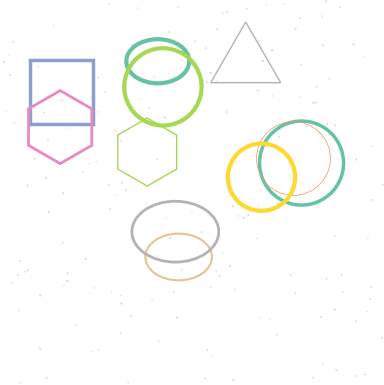[{"shape": "circle", "thickness": 2.5, "radius": 0.55, "center": [0.783, 0.576]}, {"shape": "oval", "thickness": 3, "radius": 0.41, "center": [0.41, 0.841]}, {"shape": "circle", "thickness": 0.5, "radius": 0.48, "center": [0.762, 0.588]}, {"shape": "square", "thickness": 2.5, "radius": 0.41, "center": [0.16, 0.761]}, {"shape": "hexagon", "thickness": 2, "radius": 0.47, "center": [0.156, 0.67]}, {"shape": "circle", "thickness": 3, "radius": 0.5, "center": [0.423, 0.774]}, {"shape": "hexagon", "thickness": 1, "radius": 0.44, "center": [0.382, 0.605]}, {"shape": "circle", "thickness": 3, "radius": 0.44, "center": [0.679, 0.54]}, {"shape": "oval", "thickness": 1.5, "radius": 0.43, "center": [0.464, 0.333]}, {"shape": "triangle", "thickness": 1, "radius": 0.52, "center": [0.638, 0.838]}, {"shape": "oval", "thickness": 2, "radius": 0.56, "center": [0.455, 0.398]}]